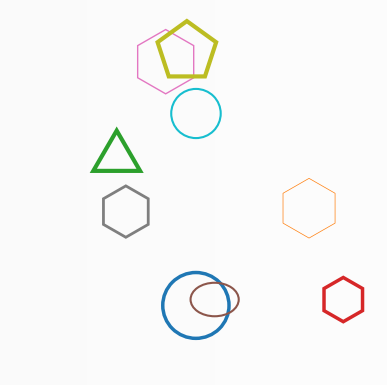[{"shape": "circle", "thickness": 2.5, "radius": 0.43, "center": [0.506, 0.207]}, {"shape": "hexagon", "thickness": 0.5, "radius": 0.39, "center": [0.798, 0.459]}, {"shape": "triangle", "thickness": 3, "radius": 0.35, "center": [0.301, 0.591]}, {"shape": "hexagon", "thickness": 2.5, "radius": 0.29, "center": [0.886, 0.222]}, {"shape": "oval", "thickness": 1.5, "radius": 0.31, "center": [0.554, 0.222]}, {"shape": "hexagon", "thickness": 1, "radius": 0.42, "center": [0.428, 0.84]}, {"shape": "hexagon", "thickness": 2, "radius": 0.33, "center": [0.325, 0.45]}, {"shape": "pentagon", "thickness": 3, "radius": 0.4, "center": [0.482, 0.866]}, {"shape": "circle", "thickness": 1.5, "radius": 0.32, "center": [0.506, 0.705]}]